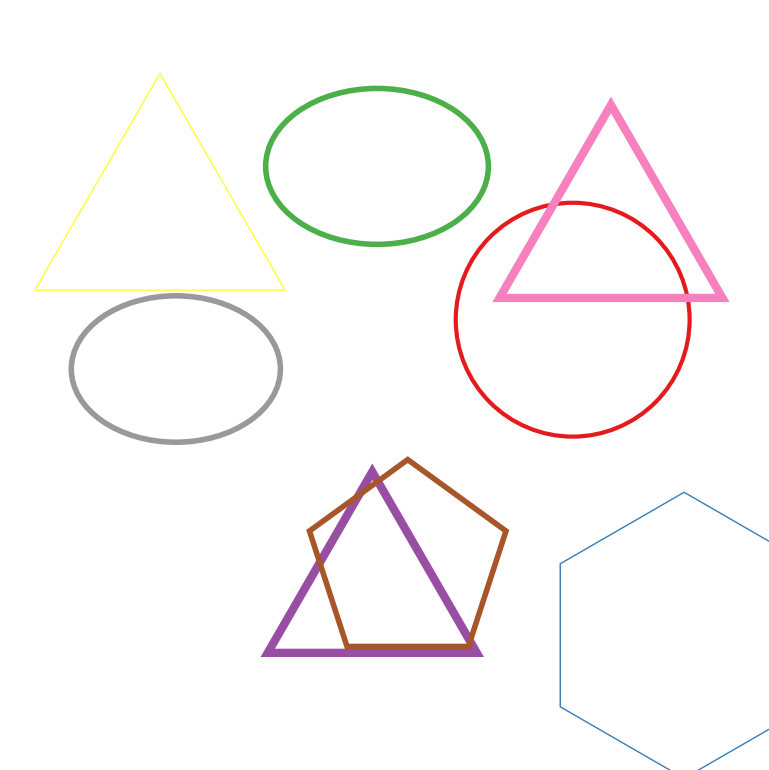[{"shape": "circle", "thickness": 1.5, "radius": 0.76, "center": [0.744, 0.585]}, {"shape": "hexagon", "thickness": 0.5, "radius": 0.93, "center": [0.888, 0.175]}, {"shape": "oval", "thickness": 2, "radius": 0.72, "center": [0.49, 0.784]}, {"shape": "triangle", "thickness": 3, "radius": 0.78, "center": [0.483, 0.231]}, {"shape": "triangle", "thickness": 0.5, "radius": 0.94, "center": [0.208, 0.717]}, {"shape": "pentagon", "thickness": 2, "radius": 0.67, "center": [0.53, 0.269]}, {"shape": "triangle", "thickness": 3, "radius": 0.84, "center": [0.793, 0.697]}, {"shape": "oval", "thickness": 2, "radius": 0.68, "center": [0.228, 0.521]}]